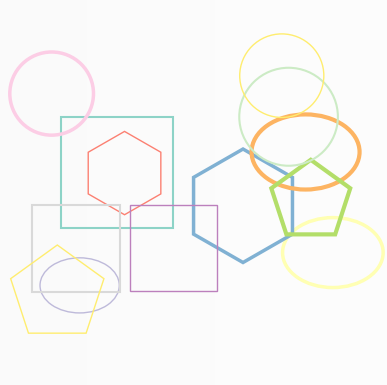[{"shape": "square", "thickness": 1.5, "radius": 0.72, "center": [0.301, 0.551]}, {"shape": "oval", "thickness": 2.5, "radius": 0.65, "center": [0.859, 0.344]}, {"shape": "oval", "thickness": 1, "radius": 0.51, "center": [0.206, 0.259]}, {"shape": "hexagon", "thickness": 1, "radius": 0.54, "center": [0.321, 0.55]}, {"shape": "hexagon", "thickness": 2.5, "radius": 0.74, "center": [0.627, 0.466]}, {"shape": "oval", "thickness": 3, "radius": 0.7, "center": [0.789, 0.605]}, {"shape": "pentagon", "thickness": 3, "radius": 0.54, "center": [0.802, 0.478]}, {"shape": "circle", "thickness": 2.5, "radius": 0.54, "center": [0.133, 0.757]}, {"shape": "square", "thickness": 1.5, "radius": 0.57, "center": [0.197, 0.355]}, {"shape": "square", "thickness": 1, "radius": 0.56, "center": [0.448, 0.356]}, {"shape": "circle", "thickness": 1.5, "radius": 0.64, "center": [0.745, 0.697]}, {"shape": "pentagon", "thickness": 1, "radius": 0.63, "center": [0.148, 0.237]}, {"shape": "circle", "thickness": 1, "radius": 0.54, "center": [0.727, 0.803]}]